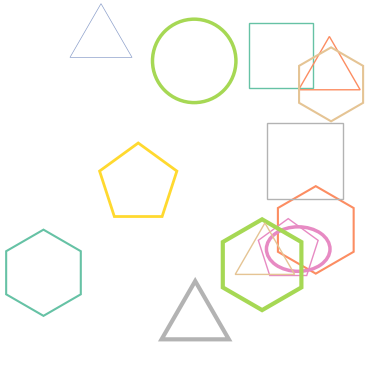[{"shape": "square", "thickness": 1, "radius": 0.42, "center": [0.731, 0.856]}, {"shape": "hexagon", "thickness": 1.5, "radius": 0.56, "center": [0.113, 0.292]}, {"shape": "hexagon", "thickness": 1.5, "radius": 0.57, "center": [0.82, 0.403]}, {"shape": "triangle", "thickness": 1, "radius": 0.46, "center": [0.856, 0.813]}, {"shape": "triangle", "thickness": 0.5, "radius": 0.47, "center": [0.262, 0.897]}, {"shape": "pentagon", "thickness": 1, "radius": 0.41, "center": [0.749, 0.35]}, {"shape": "oval", "thickness": 2.5, "radius": 0.41, "center": [0.775, 0.353]}, {"shape": "circle", "thickness": 2.5, "radius": 0.54, "center": [0.504, 0.842]}, {"shape": "hexagon", "thickness": 3, "radius": 0.59, "center": [0.681, 0.312]}, {"shape": "pentagon", "thickness": 2, "radius": 0.53, "center": [0.359, 0.523]}, {"shape": "hexagon", "thickness": 1.5, "radius": 0.48, "center": [0.86, 0.781]}, {"shape": "triangle", "thickness": 1, "radius": 0.45, "center": [0.688, 0.332]}, {"shape": "triangle", "thickness": 3, "radius": 0.5, "center": [0.507, 0.169]}, {"shape": "square", "thickness": 1, "radius": 0.49, "center": [0.791, 0.583]}]